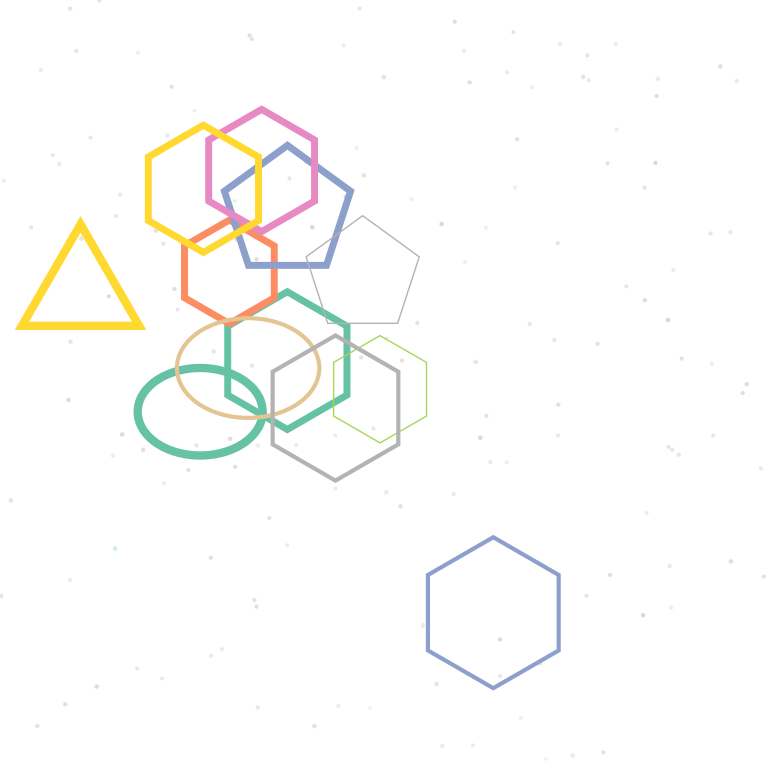[{"shape": "oval", "thickness": 3, "radius": 0.41, "center": [0.26, 0.465]}, {"shape": "hexagon", "thickness": 2.5, "radius": 0.45, "center": [0.373, 0.532]}, {"shape": "hexagon", "thickness": 2.5, "radius": 0.34, "center": [0.298, 0.647]}, {"shape": "hexagon", "thickness": 1.5, "radius": 0.49, "center": [0.641, 0.204]}, {"shape": "pentagon", "thickness": 2.5, "radius": 0.43, "center": [0.373, 0.725]}, {"shape": "hexagon", "thickness": 2.5, "radius": 0.4, "center": [0.34, 0.779]}, {"shape": "hexagon", "thickness": 0.5, "radius": 0.35, "center": [0.494, 0.495]}, {"shape": "hexagon", "thickness": 2.5, "radius": 0.41, "center": [0.264, 0.755]}, {"shape": "triangle", "thickness": 3, "radius": 0.44, "center": [0.105, 0.621]}, {"shape": "oval", "thickness": 1.5, "radius": 0.46, "center": [0.322, 0.522]}, {"shape": "hexagon", "thickness": 1.5, "radius": 0.47, "center": [0.436, 0.47]}, {"shape": "pentagon", "thickness": 0.5, "radius": 0.39, "center": [0.471, 0.643]}]